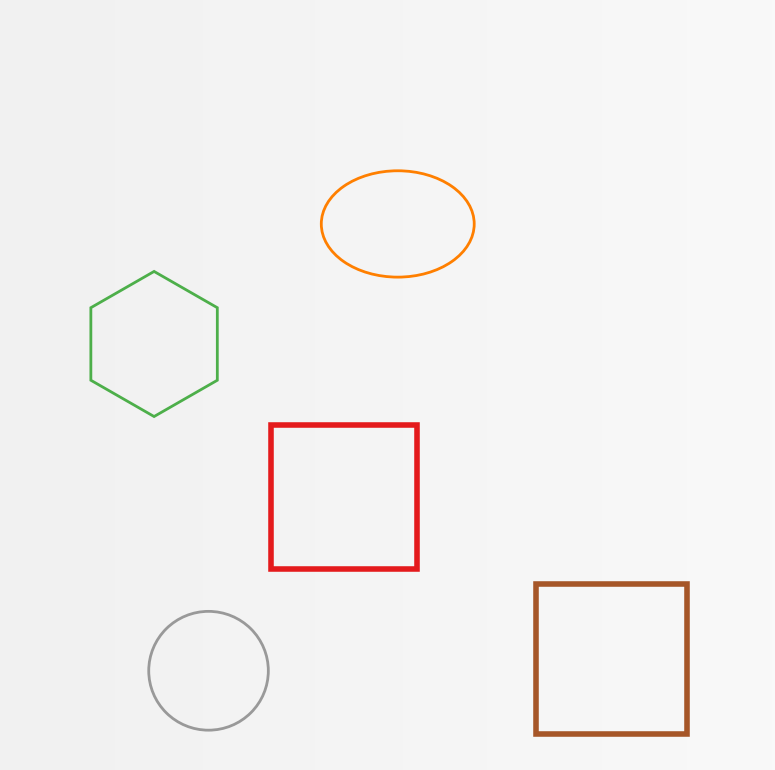[{"shape": "square", "thickness": 2, "radius": 0.47, "center": [0.444, 0.354]}, {"shape": "hexagon", "thickness": 1, "radius": 0.47, "center": [0.199, 0.553]}, {"shape": "oval", "thickness": 1, "radius": 0.49, "center": [0.513, 0.709]}, {"shape": "square", "thickness": 2, "radius": 0.49, "center": [0.789, 0.144]}, {"shape": "circle", "thickness": 1, "radius": 0.39, "center": [0.269, 0.129]}]